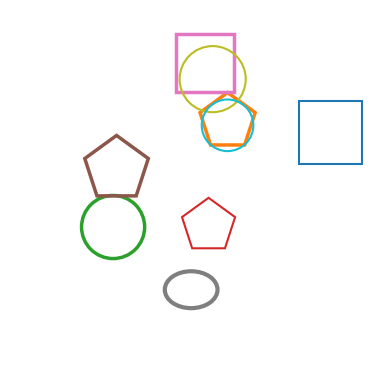[{"shape": "square", "thickness": 1.5, "radius": 0.41, "center": [0.858, 0.657]}, {"shape": "pentagon", "thickness": 2.5, "radius": 0.38, "center": [0.591, 0.684]}, {"shape": "circle", "thickness": 2.5, "radius": 0.41, "center": [0.294, 0.41]}, {"shape": "pentagon", "thickness": 1.5, "radius": 0.36, "center": [0.542, 0.414]}, {"shape": "pentagon", "thickness": 2.5, "radius": 0.43, "center": [0.303, 0.561]}, {"shape": "square", "thickness": 2.5, "radius": 0.37, "center": [0.532, 0.837]}, {"shape": "oval", "thickness": 3, "radius": 0.34, "center": [0.497, 0.248]}, {"shape": "circle", "thickness": 1.5, "radius": 0.43, "center": [0.552, 0.794]}, {"shape": "circle", "thickness": 1.5, "radius": 0.34, "center": [0.591, 0.675]}]